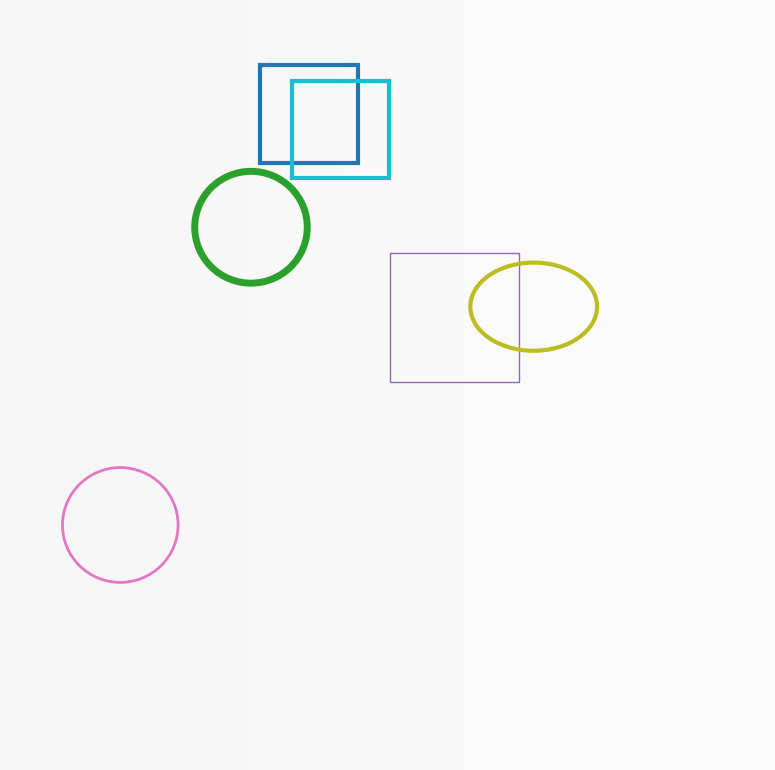[{"shape": "square", "thickness": 1.5, "radius": 0.32, "center": [0.398, 0.852]}, {"shape": "circle", "thickness": 2.5, "radius": 0.36, "center": [0.324, 0.705]}, {"shape": "square", "thickness": 0.5, "radius": 0.42, "center": [0.586, 0.588]}, {"shape": "circle", "thickness": 1, "radius": 0.37, "center": [0.155, 0.318]}, {"shape": "oval", "thickness": 1.5, "radius": 0.41, "center": [0.689, 0.602]}, {"shape": "square", "thickness": 1.5, "radius": 0.31, "center": [0.439, 0.832]}]